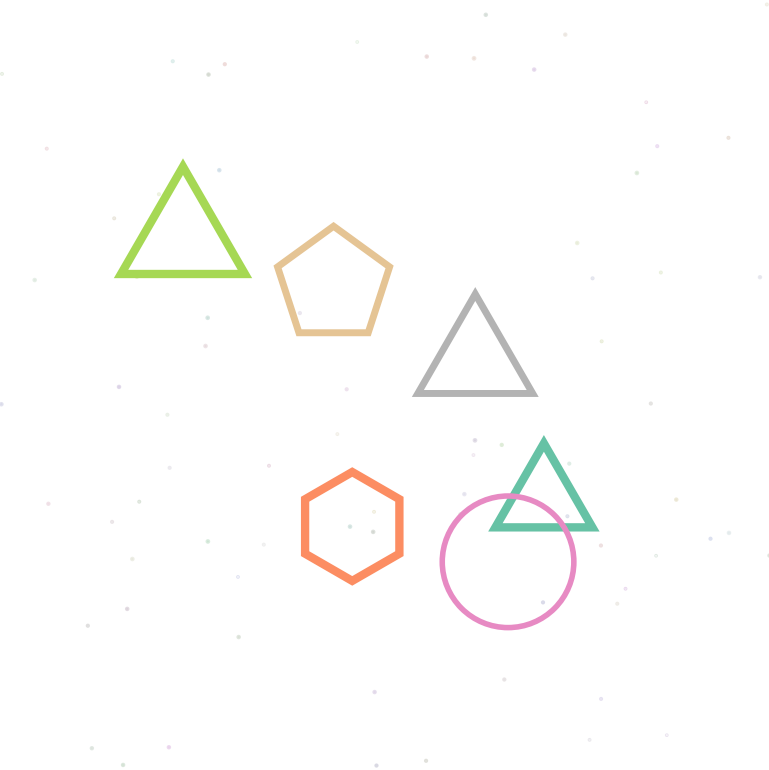[{"shape": "triangle", "thickness": 3, "radius": 0.36, "center": [0.706, 0.351]}, {"shape": "hexagon", "thickness": 3, "radius": 0.35, "center": [0.457, 0.316]}, {"shape": "circle", "thickness": 2, "radius": 0.43, "center": [0.66, 0.27]}, {"shape": "triangle", "thickness": 3, "radius": 0.46, "center": [0.238, 0.691]}, {"shape": "pentagon", "thickness": 2.5, "radius": 0.38, "center": [0.433, 0.63]}, {"shape": "triangle", "thickness": 2.5, "radius": 0.43, "center": [0.617, 0.532]}]